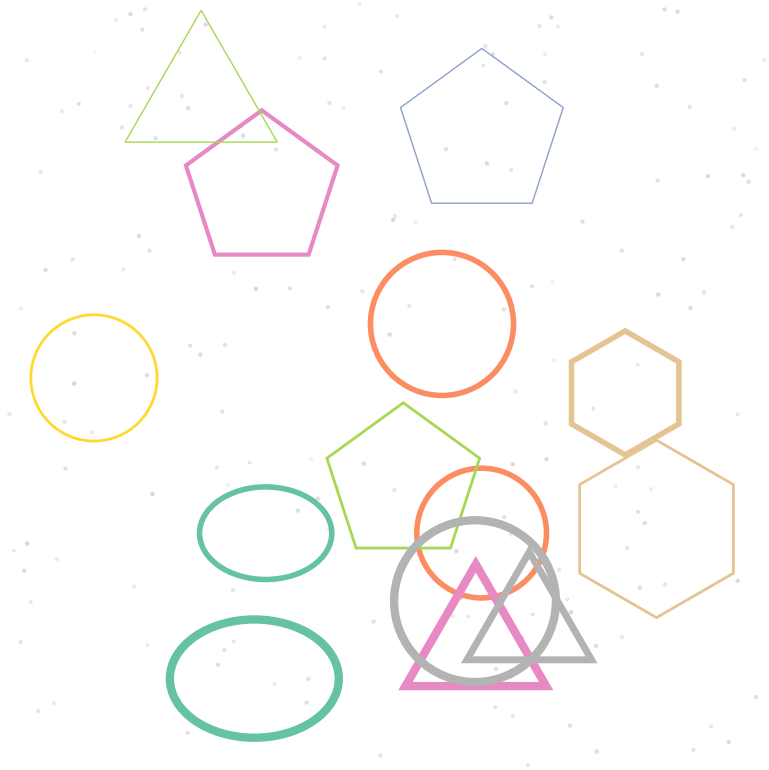[{"shape": "oval", "thickness": 3, "radius": 0.55, "center": [0.33, 0.119]}, {"shape": "oval", "thickness": 2, "radius": 0.43, "center": [0.345, 0.308]}, {"shape": "circle", "thickness": 2, "radius": 0.46, "center": [0.574, 0.579]}, {"shape": "circle", "thickness": 2, "radius": 0.42, "center": [0.626, 0.308]}, {"shape": "pentagon", "thickness": 0.5, "radius": 0.56, "center": [0.626, 0.826]}, {"shape": "triangle", "thickness": 3, "radius": 0.53, "center": [0.618, 0.162]}, {"shape": "pentagon", "thickness": 1.5, "radius": 0.52, "center": [0.34, 0.753]}, {"shape": "triangle", "thickness": 0.5, "radius": 0.57, "center": [0.261, 0.872]}, {"shape": "pentagon", "thickness": 1, "radius": 0.52, "center": [0.524, 0.373]}, {"shape": "circle", "thickness": 1, "radius": 0.41, "center": [0.122, 0.509]}, {"shape": "hexagon", "thickness": 2, "radius": 0.4, "center": [0.812, 0.49]}, {"shape": "hexagon", "thickness": 1, "radius": 0.58, "center": [0.853, 0.313]}, {"shape": "circle", "thickness": 3, "radius": 0.53, "center": [0.617, 0.219]}, {"shape": "triangle", "thickness": 2.5, "radius": 0.47, "center": [0.687, 0.19]}]